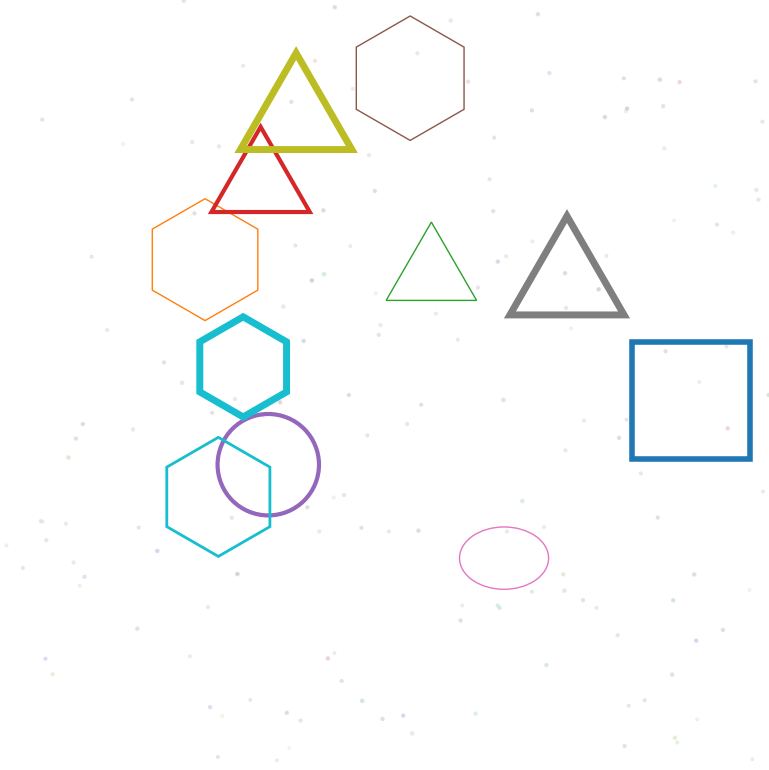[{"shape": "square", "thickness": 2, "radius": 0.38, "center": [0.898, 0.48]}, {"shape": "hexagon", "thickness": 0.5, "radius": 0.4, "center": [0.266, 0.663]}, {"shape": "triangle", "thickness": 0.5, "radius": 0.34, "center": [0.56, 0.644]}, {"shape": "triangle", "thickness": 1.5, "radius": 0.37, "center": [0.338, 0.762]}, {"shape": "circle", "thickness": 1.5, "radius": 0.33, "center": [0.348, 0.396]}, {"shape": "hexagon", "thickness": 0.5, "radius": 0.4, "center": [0.533, 0.898]}, {"shape": "oval", "thickness": 0.5, "radius": 0.29, "center": [0.655, 0.275]}, {"shape": "triangle", "thickness": 2.5, "radius": 0.43, "center": [0.736, 0.634]}, {"shape": "triangle", "thickness": 2.5, "radius": 0.42, "center": [0.385, 0.848]}, {"shape": "hexagon", "thickness": 2.5, "radius": 0.33, "center": [0.316, 0.524]}, {"shape": "hexagon", "thickness": 1, "radius": 0.39, "center": [0.284, 0.355]}]